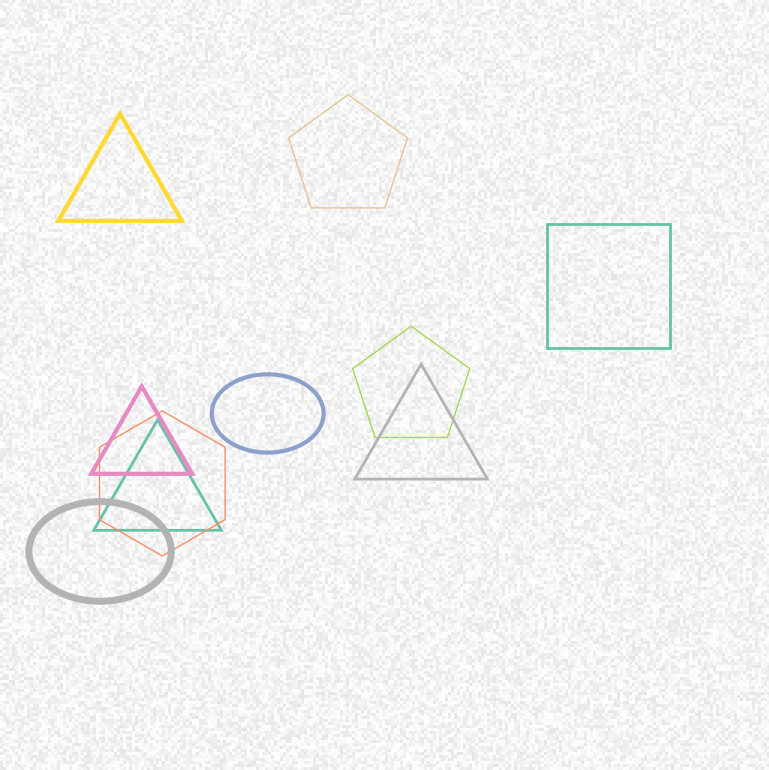[{"shape": "triangle", "thickness": 1, "radius": 0.48, "center": [0.205, 0.359]}, {"shape": "square", "thickness": 1, "radius": 0.4, "center": [0.79, 0.629]}, {"shape": "hexagon", "thickness": 0.5, "radius": 0.47, "center": [0.211, 0.372]}, {"shape": "oval", "thickness": 1.5, "radius": 0.36, "center": [0.348, 0.463]}, {"shape": "triangle", "thickness": 1.5, "radius": 0.38, "center": [0.184, 0.423]}, {"shape": "pentagon", "thickness": 0.5, "radius": 0.4, "center": [0.534, 0.496]}, {"shape": "triangle", "thickness": 1.5, "radius": 0.46, "center": [0.156, 0.76]}, {"shape": "pentagon", "thickness": 0.5, "radius": 0.41, "center": [0.452, 0.796]}, {"shape": "oval", "thickness": 2.5, "radius": 0.46, "center": [0.13, 0.284]}, {"shape": "triangle", "thickness": 1, "radius": 0.5, "center": [0.547, 0.428]}]